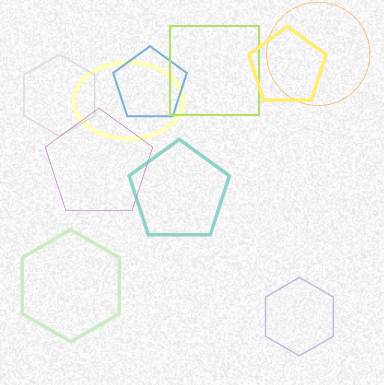[{"shape": "pentagon", "thickness": 2.5, "radius": 0.68, "center": [0.466, 0.501]}, {"shape": "oval", "thickness": 3, "radius": 0.71, "center": [0.334, 0.739]}, {"shape": "hexagon", "thickness": 1, "radius": 0.51, "center": [0.778, 0.178]}, {"shape": "pentagon", "thickness": 1.5, "radius": 0.5, "center": [0.39, 0.779]}, {"shape": "circle", "thickness": 0.5, "radius": 0.67, "center": [0.827, 0.86]}, {"shape": "square", "thickness": 1.5, "radius": 0.58, "center": [0.556, 0.817]}, {"shape": "hexagon", "thickness": 1, "radius": 0.53, "center": [0.154, 0.753]}, {"shape": "pentagon", "thickness": 0.5, "radius": 0.73, "center": [0.257, 0.572]}, {"shape": "hexagon", "thickness": 2.5, "radius": 0.73, "center": [0.184, 0.258]}, {"shape": "pentagon", "thickness": 2.5, "radius": 0.53, "center": [0.747, 0.826]}]